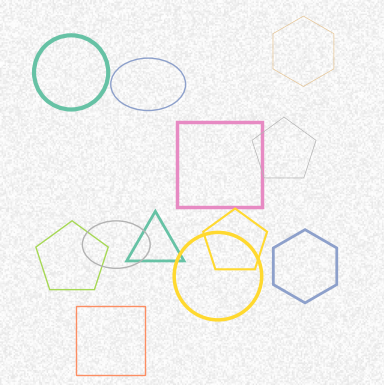[{"shape": "triangle", "thickness": 2, "radius": 0.43, "center": [0.404, 0.365]}, {"shape": "circle", "thickness": 3, "radius": 0.48, "center": [0.185, 0.812]}, {"shape": "square", "thickness": 1, "radius": 0.45, "center": [0.287, 0.116]}, {"shape": "hexagon", "thickness": 2, "radius": 0.48, "center": [0.792, 0.308]}, {"shape": "oval", "thickness": 1, "radius": 0.49, "center": [0.385, 0.781]}, {"shape": "square", "thickness": 2.5, "radius": 0.55, "center": [0.569, 0.574]}, {"shape": "pentagon", "thickness": 1, "radius": 0.49, "center": [0.187, 0.328]}, {"shape": "pentagon", "thickness": 1.5, "radius": 0.44, "center": [0.611, 0.371]}, {"shape": "circle", "thickness": 2.5, "radius": 0.57, "center": [0.566, 0.283]}, {"shape": "hexagon", "thickness": 0.5, "radius": 0.46, "center": [0.788, 0.867]}, {"shape": "pentagon", "thickness": 0.5, "radius": 0.44, "center": [0.738, 0.608]}, {"shape": "oval", "thickness": 1, "radius": 0.44, "center": [0.302, 0.365]}]